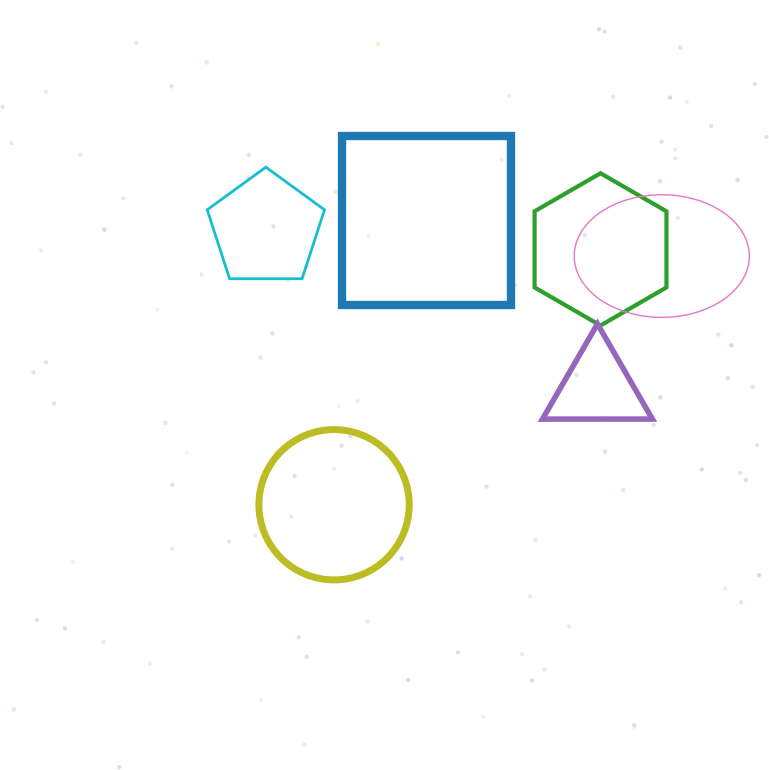[{"shape": "square", "thickness": 3, "radius": 0.55, "center": [0.554, 0.713]}, {"shape": "hexagon", "thickness": 1.5, "radius": 0.49, "center": [0.78, 0.676]}, {"shape": "triangle", "thickness": 2, "radius": 0.41, "center": [0.776, 0.497]}, {"shape": "oval", "thickness": 0.5, "radius": 0.57, "center": [0.859, 0.667]}, {"shape": "circle", "thickness": 2.5, "radius": 0.49, "center": [0.434, 0.344]}, {"shape": "pentagon", "thickness": 1, "radius": 0.4, "center": [0.345, 0.703]}]